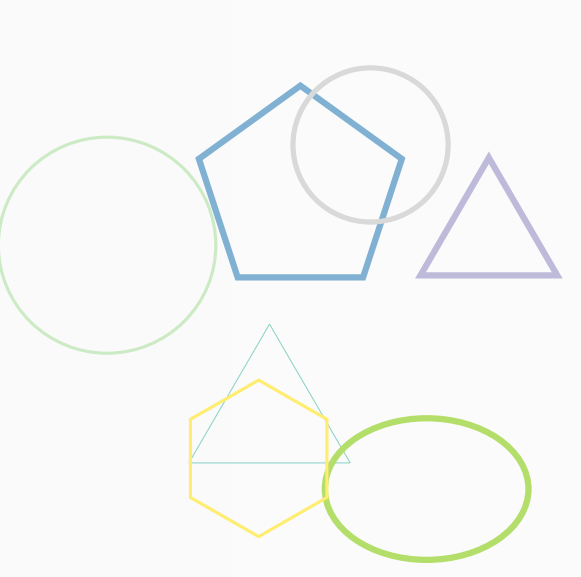[{"shape": "triangle", "thickness": 0.5, "radius": 0.8, "center": [0.464, 0.278]}, {"shape": "triangle", "thickness": 3, "radius": 0.68, "center": [0.841, 0.59]}, {"shape": "pentagon", "thickness": 3, "radius": 0.92, "center": [0.517, 0.667]}, {"shape": "oval", "thickness": 3, "radius": 0.88, "center": [0.734, 0.152]}, {"shape": "circle", "thickness": 2.5, "radius": 0.67, "center": [0.638, 0.748]}, {"shape": "circle", "thickness": 1.5, "radius": 0.94, "center": [0.184, 0.575]}, {"shape": "hexagon", "thickness": 1.5, "radius": 0.68, "center": [0.445, 0.205]}]